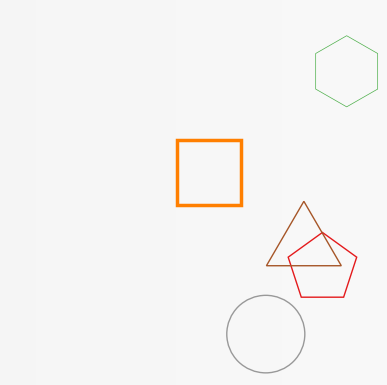[{"shape": "pentagon", "thickness": 1, "radius": 0.46, "center": [0.832, 0.303]}, {"shape": "hexagon", "thickness": 0.5, "radius": 0.46, "center": [0.895, 0.815]}, {"shape": "square", "thickness": 2.5, "radius": 0.42, "center": [0.539, 0.552]}, {"shape": "triangle", "thickness": 1, "radius": 0.56, "center": [0.784, 0.366]}, {"shape": "circle", "thickness": 1, "radius": 0.5, "center": [0.686, 0.132]}]